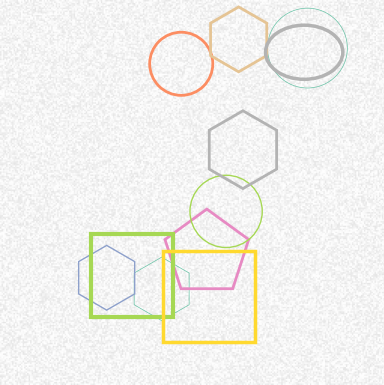[{"shape": "hexagon", "thickness": 0.5, "radius": 0.41, "center": [0.42, 0.25]}, {"shape": "circle", "thickness": 0.5, "radius": 0.52, "center": [0.798, 0.875]}, {"shape": "circle", "thickness": 2, "radius": 0.41, "center": [0.471, 0.834]}, {"shape": "hexagon", "thickness": 1, "radius": 0.42, "center": [0.277, 0.279]}, {"shape": "pentagon", "thickness": 2, "radius": 0.57, "center": [0.537, 0.343]}, {"shape": "circle", "thickness": 1, "radius": 0.47, "center": [0.587, 0.451]}, {"shape": "square", "thickness": 3, "radius": 0.54, "center": [0.343, 0.285]}, {"shape": "square", "thickness": 2.5, "radius": 0.59, "center": [0.543, 0.229]}, {"shape": "hexagon", "thickness": 2, "radius": 0.42, "center": [0.62, 0.898]}, {"shape": "hexagon", "thickness": 2, "radius": 0.51, "center": [0.631, 0.611]}, {"shape": "oval", "thickness": 2.5, "radius": 0.5, "center": [0.79, 0.864]}]